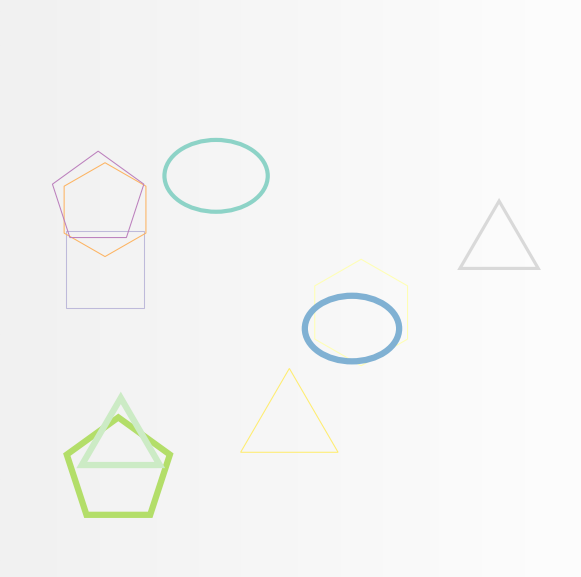[{"shape": "oval", "thickness": 2, "radius": 0.44, "center": [0.372, 0.695]}, {"shape": "hexagon", "thickness": 0.5, "radius": 0.46, "center": [0.621, 0.458]}, {"shape": "square", "thickness": 0.5, "radius": 0.33, "center": [0.181, 0.533]}, {"shape": "oval", "thickness": 3, "radius": 0.41, "center": [0.606, 0.43]}, {"shape": "hexagon", "thickness": 0.5, "radius": 0.41, "center": [0.181, 0.636]}, {"shape": "pentagon", "thickness": 3, "radius": 0.47, "center": [0.204, 0.183]}, {"shape": "triangle", "thickness": 1.5, "radius": 0.39, "center": [0.859, 0.573]}, {"shape": "pentagon", "thickness": 0.5, "radius": 0.41, "center": [0.169, 0.655]}, {"shape": "triangle", "thickness": 3, "radius": 0.39, "center": [0.208, 0.233]}, {"shape": "triangle", "thickness": 0.5, "radius": 0.48, "center": [0.498, 0.264]}]